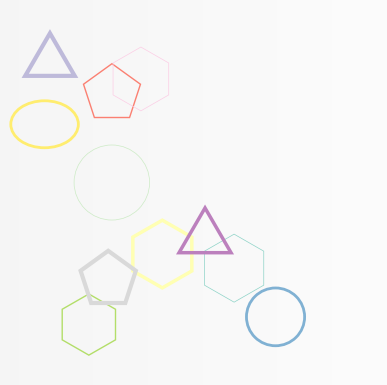[{"shape": "hexagon", "thickness": 0.5, "radius": 0.44, "center": [0.604, 0.303]}, {"shape": "hexagon", "thickness": 2.5, "radius": 0.44, "center": [0.419, 0.34]}, {"shape": "triangle", "thickness": 3, "radius": 0.37, "center": [0.129, 0.84]}, {"shape": "pentagon", "thickness": 1, "radius": 0.39, "center": [0.289, 0.757]}, {"shape": "circle", "thickness": 2, "radius": 0.38, "center": [0.711, 0.177]}, {"shape": "hexagon", "thickness": 1, "radius": 0.4, "center": [0.229, 0.157]}, {"shape": "hexagon", "thickness": 0.5, "radius": 0.41, "center": [0.364, 0.795]}, {"shape": "pentagon", "thickness": 3, "radius": 0.37, "center": [0.279, 0.274]}, {"shape": "triangle", "thickness": 2.5, "radius": 0.39, "center": [0.529, 0.382]}, {"shape": "circle", "thickness": 0.5, "radius": 0.49, "center": [0.289, 0.526]}, {"shape": "oval", "thickness": 2, "radius": 0.44, "center": [0.115, 0.677]}]